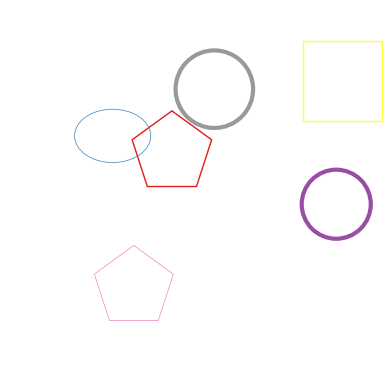[{"shape": "pentagon", "thickness": 1, "radius": 0.54, "center": [0.447, 0.603]}, {"shape": "oval", "thickness": 0.5, "radius": 0.49, "center": [0.293, 0.647]}, {"shape": "circle", "thickness": 3, "radius": 0.45, "center": [0.873, 0.47]}, {"shape": "square", "thickness": 1, "radius": 0.52, "center": [0.889, 0.789]}, {"shape": "pentagon", "thickness": 0.5, "radius": 0.54, "center": [0.348, 0.255]}, {"shape": "circle", "thickness": 3, "radius": 0.5, "center": [0.557, 0.768]}]